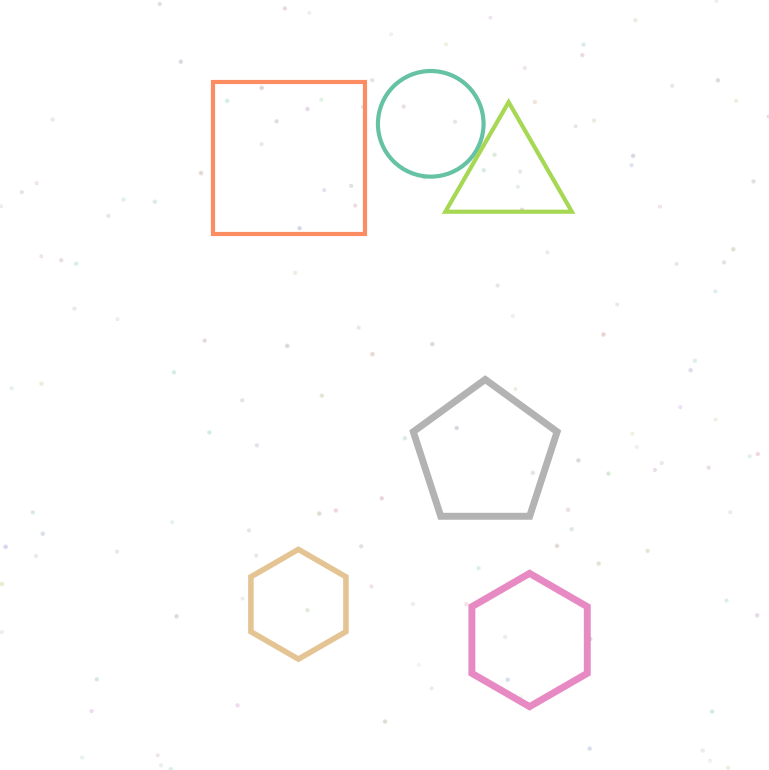[{"shape": "circle", "thickness": 1.5, "radius": 0.34, "center": [0.559, 0.839]}, {"shape": "square", "thickness": 1.5, "radius": 0.49, "center": [0.376, 0.795]}, {"shape": "hexagon", "thickness": 2.5, "radius": 0.43, "center": [0.688, 0.169]}, {"shape": "triangle", "thickness": 1.5, "radius": 0.47, "center": [0.661, 0.772]}, {"shape": "hexagon", "thickness": 2, "radius": 0.36, "center": [0.388, 0.215]}, {"shape": "pentagon", "thickness": 2.5, "radius": 0.49, "center": [0.63, 0.409]}]